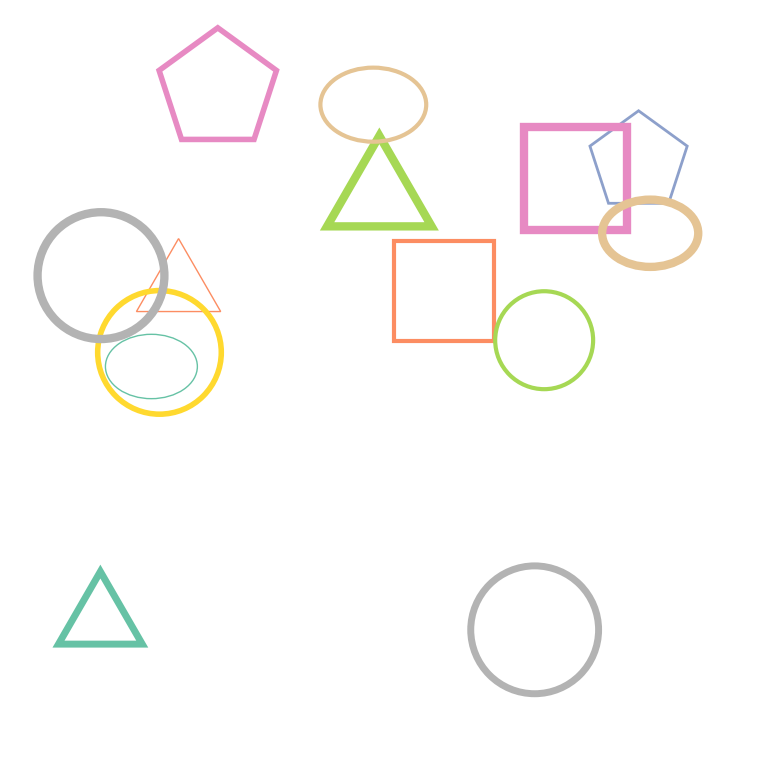[{"shape": "triangle", "thickness": 2.5, "radius": 0.31, "center": [0.13, 0.195]}, {"shape": "oval", "thickness": 0.5, "radius": 0.3, "center": [0.197, 0.524]}, {"shape": "square", "thickness": 1.5, "radius": 0.32, "center": [0.577, 0.623]}, {"shape": "triangle", "thickness": 0.5, "radius": 0.32, "center": [0.232, 0.627]}, {"shape": "pentagon", "thickness": 1, "radius": 0.33, "center": [0.829, 0.79]}, {"shape": "square", "thickness": 3, "radius": 0.33, "center": [0.747, 0.769]}, {"shape": "pentagon", "thickness": 2, "radius": 0.4, "center": [0.283, 0.884]}, {"shape": "triangle", "thickness": 3, "radius": 0.39, "center": [0.493, 0.745]}, {"shape": "circle", "thickness": 1.5, "radius": 0.32, "center": [0.707, 0.558]}, {"shape": "circle", "thickness": 2, "radius": 0.4, "center": [0.207, 0.542]}, {"shape": "oval", "thickness": 1.5, "radius": 0.34, "center": [0.485, 0.864]}, {"shape": "oval", "thickness": 3, "radius": 0.31, "center": [0.844, 0.697]}, {"shape": "circle", "thickness": 2.5, "radius": 0.42, "center": [0.694, 0.182]}, {"shape": "circle", "thickness": 3, "radius": 0.41, "center": [0.131, 0.642]}]